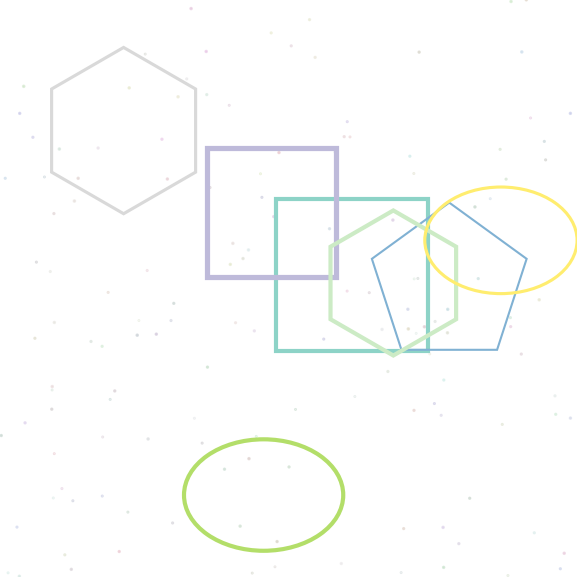[{"shape": "square", "thickness": 2, "radius": 0.66, "center": [0.609, 0.523]}, {"shape": "square", "thickness": 2.5, "radius": 0.56, "center": [0.47, 0.631]}, {"shape": "pentagon", "thickness": 1, "radius": 0.7, "center": [0.778, 0.507]}, {"shape": "oval", "thickness": 2, "radius": 0.69, "center": [0.456, 0.142]}, {"shape": "hexagon", "thickness": 1.5, "radius": 0.72, "center": [0.214, 0.773]}, {"shape": "hexagon", "thickness": 2, "radius": 0.63, "center": [0.681, 0.509]}, {"shape": "oval", "thickness": 1.5, "radius": 0.66, "center": [0.867, 0.583]}]